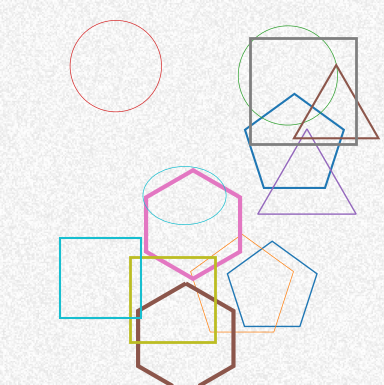[{"shape": "pentagon", "thickness": 1.5, "radius": 0.68, "center": [0.765, 0.621]}, {"shape": "pentagon", "thickness": 1, "radius": 0.61, "center": [0.707, 0.251]}, {"shape": "pentagon", "thickness": 0.5, "radius": 0.7, "center": [0.629, 0.251]}, {"shape": "circle", "thickness": 0.5, "radius": 0.64, "center": [0.748, 0.804]}, {"shape": "circle", "thickness": 0.5, "radius": 0.59, "center": [0.301, 0.828]}, {"shape": "triangle", "thickness": 1, "radius": 0.74, "center": [0.797, 0.518]}, {"shape": "hexagon", "thickness": 3, "radius": 0.72, "center": [0.483, 0.121]}, {"shape": "triangle", "thickness": 1.5, "radius": 0.63, "center": [0.873, 0.704]}, {"shape": "hexagon", "thickness": 3, "radius": 0.7, "center": [0.501, 0.417]}, {"shape": "square", "thickness": 2, "radius": 0.69, "center": [0.787, 0.764]}, {"shape": "square", "thickness": 2, "radius": 0.55, "center": [0.447, 0.222]}, {"shape": "oval", "thickness": 0.5, "radius": 0.54, "center": [0.479, 0.492]}, {"shape": "square", "thickness": 1.5, "radius": 0.52, "center": [0.261, 0.278]}]